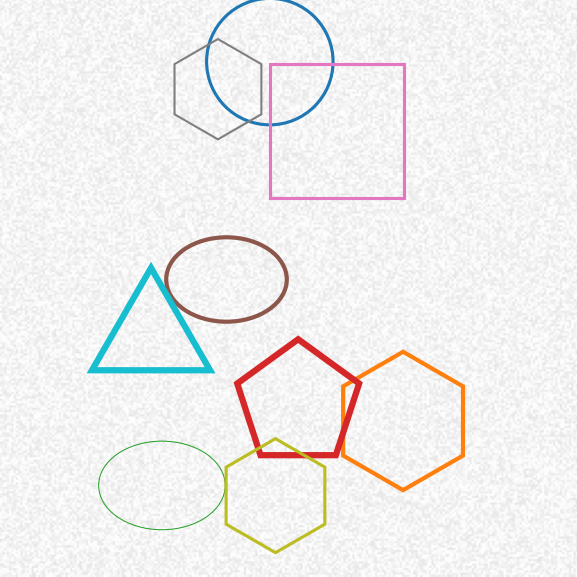[{"shape": "circle", "thickness": 1.5, "radius": 0.55, "center": [0.467, 0.892]}, {"shape": "hexagon", "thickness": 2, "radius": 0.6, "center": [0.698, 0.27]}, {"shape": "oval", "thickness": 0.5, "radius": 0.55, "center": [0.28, 0.159]}, {"shape": "pentagon", "thickness": 3, "radius": 0.55, "center": [0.516, 0.301]}, {"shape": "oval", "thickness": 2, "radius": 0.52, "center": [0.392, 0.515]}, {"shape": "square", "thickness": 1.5, "radius": 0.58, "center": [0.583, 0.772]}, {"shape": "hexagon", "thickness": 1, "radius": 0.43, "center": [0.377, 0.845]}, {"shape": "hexagon", "thickness": 1.5, "radius": 0.49, "center": [0.477, 0.141]}, {"shape": "triangle", "thickness": 3, "radius": 0.59, "center": [0.262, 0.417]}]